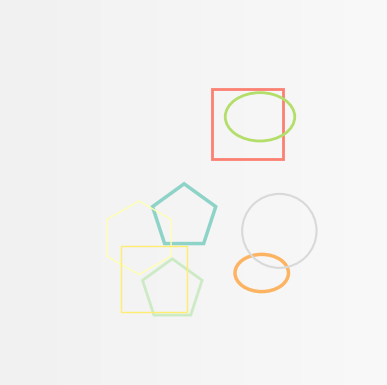[{"shape": "pentagon", "thickness": 2.5, "radius": 0.43, "center": [0.475, 0.437]}, {"shape": "hexagon", "thickness": 1, "radius": 0.48, "center": [0.359, 0.382]}, {"shape": "square", "thickness": 2, "radius": 0.45, "center": [0.639, 0.679]}, {"shape": "oval", "thickness": 2.5, "radius": 0.35, "center": [0.675, 0.291]}, {"shape": "oval", "thickness": 2, "radius": 0.45, "center": [0.671, 0.697]}, {"shape": "circle", "thickness": 1.5, "radius": 0.48, "center": [0.721, 0.4]}, {"shape": "pentagon", "thickness": 2, "radius": 0.4, "center": [0.445, 0.247]}, {"shape": "square", "thickness": 1, "radius": 0.43, "center": [0.398, 0.275]}]